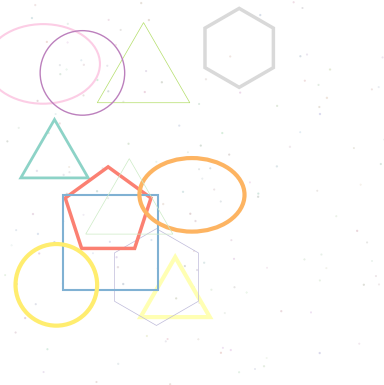[{"shape": "triangle", "thickness": 2, "radius": 0.51, "center": [0.142, 0.588]}, {"shape": "triangle", "thickness": 3, "radius": 0.52, "center": [0.455, 0.228]}, {"shape": "hexagon", "thickness": 0.5, "radius": 0.63, "center": [0.406, 0.28]}, {"shape": "pentagon", "thickness": 2.5, "radius": 0.59, "center": [0.281, 0.449]}, {"shape": "square", "thickness": 1.5, "radius": 0.62, "center": [0.287, 0.371]}, {"shape": "oval", "thickness": 3, "radius": 0.68, "center": [0.499, 0.494]}, {"shape": "triangle", "thickness": 0.5, "radius": 0.69, "center": [0.373, 0.803]}, {"shape": "oval", "thickness": 1.5, "radius": 0.74, "center": [0.112, 0.834]}, {"shape": "hexagon", "thickness": 2.5, "radius": 0.51, "center": [0.621, 0.876]}, {"shape": "circle", "thickness": 1, "radius": 0.55, "center": [0.214, 0.811]}, {"shape": "triangle", "thickness": 0.5, "radius": 0.65, "center": [0.336, 0.457]}, {"shape": "circle", "thickness": 3, "radius": 0.53, "center": [0.146, 0.26]}]